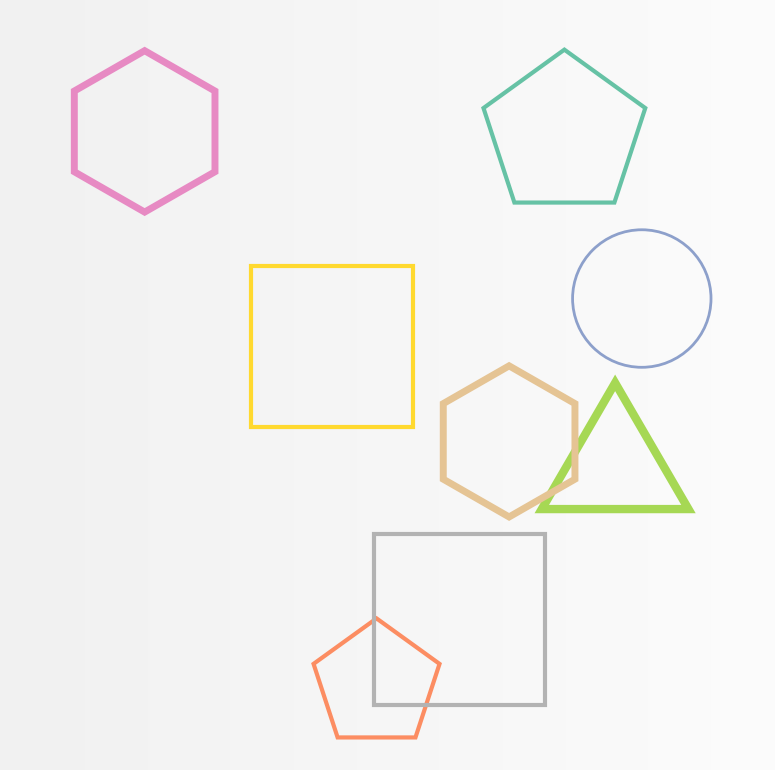[{"shape": "pentagon", "thickness": 1.5, "radius": 0.55, "center": [0.728, 0.826]}, {"shape": "pentagon", "thickness": 1.5, "radius": 0.43, "center": [0.486, 0.111]}, {"shape": "circle", "thickness": 1, "radius": 0.45, "center": [0.828, 0.612]}, {"shape": "hexagon", "thickness": 2.5, "radius": 0.52, "center": [0.187, 0.829]}, {"shape": "triangle", "thickness": 3, "radius": 0.55, "center": [0.794, 0.394]}, {"shape": "square", "thickness": 1.5, "radius": 0.52, "center": [0.428, 0.55]}, {"shape": "hexagon", "thickness": 2.5, "radius": 0.49, "center": [0.657, 0.427]}, {"shape": "square", "thickness": 1.5, "radius": 0.55, "center": [0.593, 0.196]}]